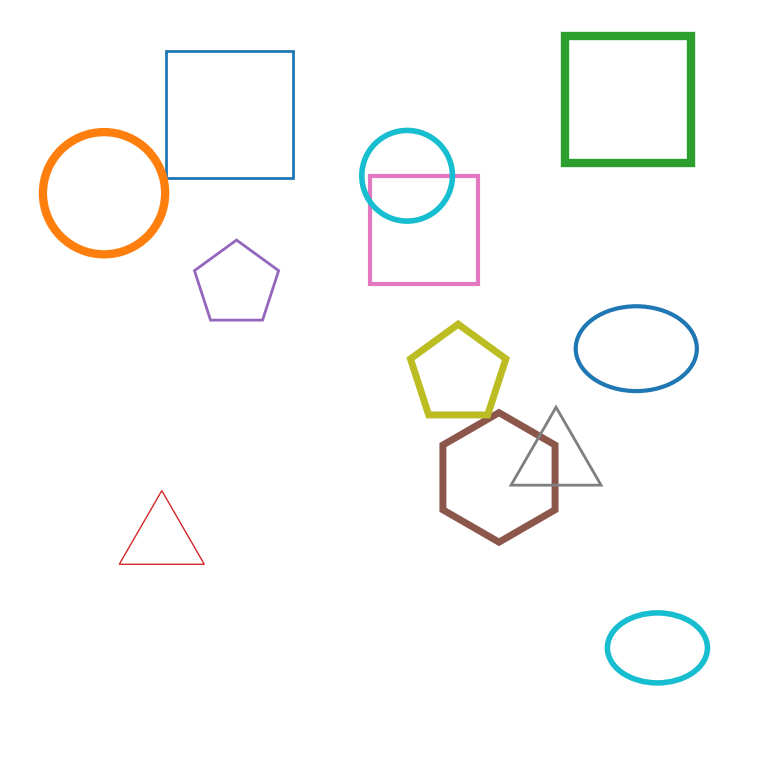[{"shape": "square", "thickness": 1, "radius": 0.41, "center": [0.298, 0.851]}, {"shape": "oval", "thickness": 1.5, "radius": 0.39, "center": [0.826, 0.547]}, {"shape": "circle", "thickness": 3, "radius": 0.4, "center": [0.135, 0.749]}, {"shape": "square", "thickness": 3, "radius": 0.41, "center": [0.816, 0.871]}, {"shape": "triangle", "thickness": 0.5, "radius": 0.32, "center": [0.21, 0.299]}, {"shape": "pentagon", "thickness": 1, "radius": 0.29, "center": [0.307, 0.631]}, {"shape": "hexagon", "thickness": 2.5, "radius": 0.42, "center": [0.648, 0.38]}, {"shape": "square", "thickness": 1.5, "radius": 0.35, "center": [0.551, 0.701]}, {"shape": "triangle", "thickness": 1, "radius": 0.34, "center": [0.722, 0.404]}, {"shape": "pentagon", "thickness": 2.5, "radius": 0.33, "center": [0.595, 0.514]}, {"shape": "circle", "thickness": 2, "radius": 0.29, "center": [0.529, 0.772]}, {"shape": "oval", "thickness": 2, "radius": 0.32, "center": [0.854, 0.159]}]